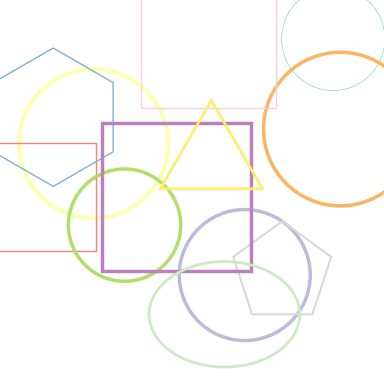[{"shape": "circle", "thickness": 0.5, "radius": 0.67, "center": [0.866, 0.899]}, {"shape": "circle", "thickness": 3, "radius": 0.97, "center": [0.243, 0.627]}, {"shape": "circle", "thickness": 2.5, "radius": 0.85, "center": [0.636, 0.286]}, {"shape": "square", "thickness": 1, "radius": 0.7, "center": [0.107, 0.488]}, {"shape": "hexagon", "thickness": 1, "radius": 0.9, "center": [0.138, 0.696]}, {"shape": "circle", "thickness": 2.5, "radius": 1.0, "center": [0.884, 0.665]}, {"shape": "circle", "thickness": 2.5, "radius": 0.73, "center": [0.324, 0.415]}, {"shape": "square", "thickness": 1, "radius": 0.87, "center": [0.542, 0.894]}, {"shape": "pentagon", "thickness": 1.5, "radius": 0.67, "center": [0.733, 0.292]}, {"shape": "square", "thickness": 2.5, "radius": 0.96, "center": [0.459, 0.489]}, {"shape": "oval", "thickness": 2, "radius": 0.98, "center": [0.583, 0.184]}, {"shape": "triangle", "thickness": 2, "radius": 0.77, "center": [0.549, 0.586]}]